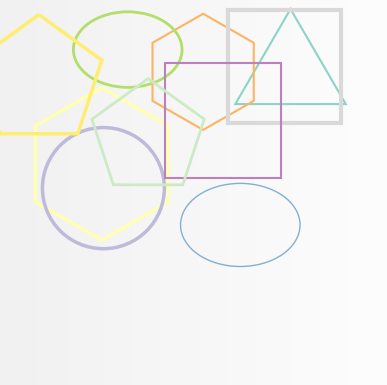[{"shape": "triangle", "thickness": 1.5, "radius": 0.82, "center": [0.75, 0.812]}, {"shape": "hexagon", "thickness": 2.5, "radius": 0.99, "center": [0.263, 0.574]}, {"shape": "circle", "thickness": 2.5, "radius": 0.79, "center": [0.267, 0.511]}, {"shape": "oval", "thickness": 1, "radius": 0.77, "center": [0.62, 0.416]}, {"shape": "hexagon", "thickness": 1.5, "radius": 0.75, "center": [0.524, 0.813]}, {"shape": "oval", "thickness": 2, "radius": 0.7, "center": [0.33, 0.871]}, {"shape": "square", "thickness": 3, "radius": 0.73, "center": [0.734, 0.828]}, {"shape": "square", "thickness": 1.5, "radius": 0.75, "center": [0.575, 0.687]}, {"shape": "pentagon", "thickness": 2, "radius": 0.76, "center": [0.382, 0.643]}, {"shape": "pentagon", "thickness": 2.5, "radius": 0.85, "center": [0.1, 0.791]}]